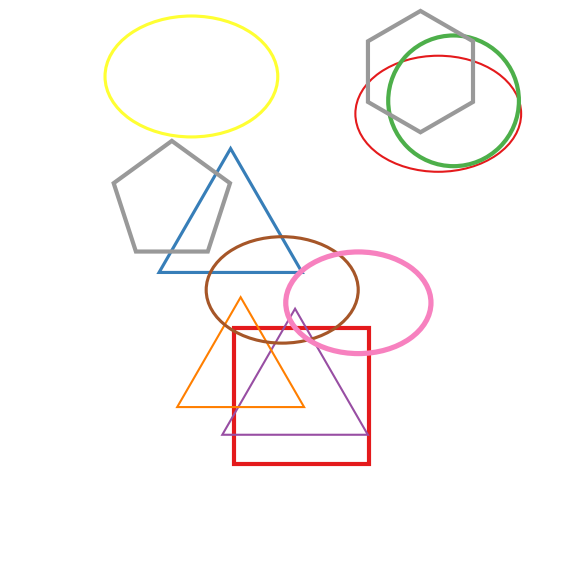[{"shape": "oval", "thickness": 1, "radius": 0.72, "center": [0.759, 0.802]}, {"shape": "square", "thickness": 2, "radius": 0.59, "center": [0.522, 0.313]}, {"shape": "triangle", "thickness": 1.5, "radius": 0.72, "center": [0.399, 0.599]}, {"shape": "circle", "thickness": 2, "radius": 0.57, "center": [0.785, 0.825]}, {"shape": "triangle", "thickness": 1, "radius": 0.73, "center": [0.511, 0.319]}, {"shape": "triangle", "thickness": 1, "radius": 0.63, "center": [0.417, 0.358]}, {"shape": "oval", "thickness": 1.5, "radius": 0.75, "center": [0.331, 0.867]}, {"shape": "oval", "thickness": 1.5, "radius": 0.66, "center": [0.489, 0.497]}, {"shape": "oval", "thickness": 2.5, "radius": 0.63, "center": [0.621, 0.475]}, {"shape": "pentagon", "thickness": 2, "radius": 0.53, "center": [0.298, 0.649]}, {"shape": "hexagon", "thickness": 2, "radius": 0.53, "center": [0.728, 0.875]}]